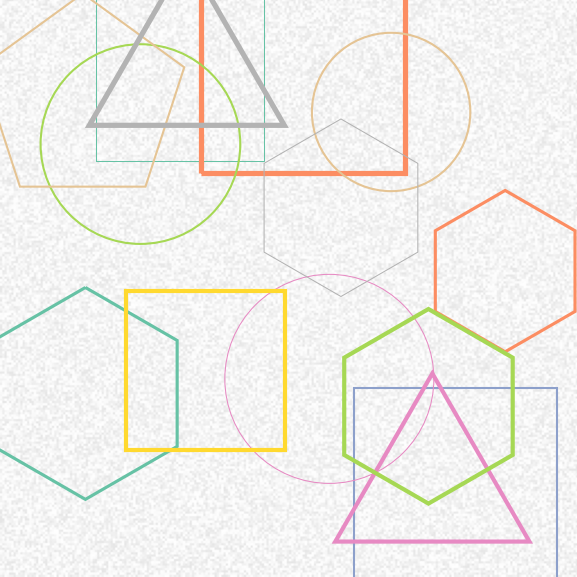[{"shape": "square", "thickness": 0.5, "radius": 0.73, "center": [0.311, 0.866]}, {"shape": "hexagon", "thickness": 1.5, "radius": 0.92, "center": [0.148, 0.318]}, {"shape": "hexagon", "thickness": 1.5, "radius": 0.7, "center": [0.875, 0.53]}, {"shape": "square", "thickness": 2.5, "radius": 0.88, "center": [0.524, 0.877]}, {"shape": "square", "thickness": 1, "radius": 0.88, "center": [0.789, 0.151]}, {"shape": "triangle", "thickness": 2, "radius": 0.97, "center": [0.749, 0.158]}, {"shape": "circle", "thickness": 0.5, "radius": 0.9, "center": [0.57, 0.343]}, {"shape": "hexagon", "thickness": 2, "radius": 0.84, "center": [0.742, 0.296]}, {"shape": "circle", "thickness": 1, "radius": 0.86, "center": [0.243, 0.75]}, {"shape": "square", "thickness": 2, "radius": 0.69, "center": [0.355, 0.358]}, {"shape": "pentagon", "thickness": 1, "radius": 0.92, "center": [0.143, 0.825]}, {"shape": "circle", "thickness": 1, "radius": 0.69, "center": [0.677, 0.805]}, {"shape": "triangle", "thickness": 2.5, "radius": 0.97, "center": [0.324, 0.88]}, {"shape": "hexagon", "thickness": 0.5, "radius": 0.77, "center": [0.59, 0.639]}]